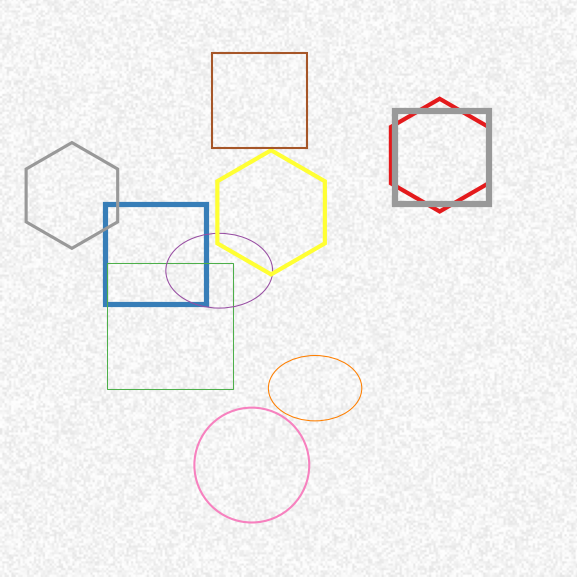[{"shape": "hexagon", "thickness": 2, "radius": 0.49, "center": [0.761, 0.731]}, {"shape": "square", "thickness": 2.5, "radius": 0.44, "center": [0.269, 0.559]}, {"shape": "square", "thickness": 0.5, "radius": 0.55, "center": [0.294, 0.435]}, {"shape": "oval", "thickness": 0.5, "radius": 0.46, "center": [0.38, 0.53]}, {"shape": "oval", "thickness": 0.5, "radius": 0.4, "center": [0.546, 0.327]}, {"shape": "hexagon", "thickness": 2, "radius": 0.54, "center": [0.469, 0.631]}, {"shape": "square", "thickness": 1, "radius": 0.41, "center": [0.449, 0.826]}, {"shape": "circle", "thickness": 1, "radius": 0.5, "center": [0.436, 0.194]}, {"shape": "square", "thickness": 3, "radius": 0.41, "center": [0.765, 0.727]}, {"shape": "hexagon", "thickness": 1.5, "radius": 0.46, "center": [0.125, 0.661]}]